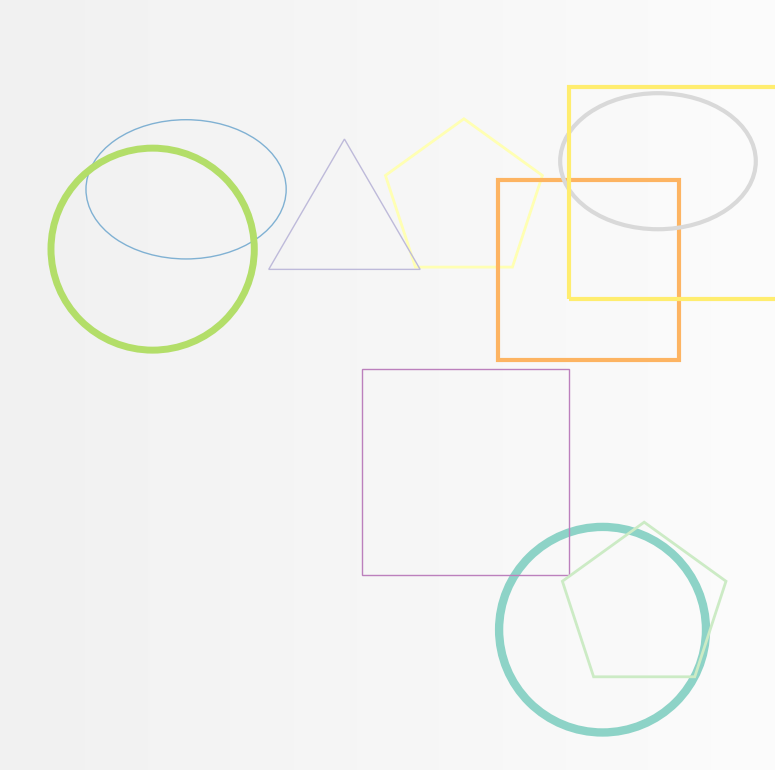[{"shape": "circle", "thickness": 3, "radius": 0.67, "center": [0.777, 0.182]}, {"shape": "pentagon", "thickness": 1, "radius": 0.53, "center": [0.599, 0.739]}, {"shape": "triangle", "thickness": 0.5, "radius": 0.56, "center": [0.444, 0.707]}, {"shape": "oval", "thickness": 0.5, "radius": 0.65, "center": [0.24, 0.754]}, {"shape": "square", "thickness": 1.5, "radius": 0.58, "center": [0.759, 0.649]}, {"shape": "circle", "thickness": 2.5, "radius": 0.66, "center": [0.197, 0.676]}, {"shape": "oval", "thickness": 1.5, "radius": 0.63, "center": [0.849, 0.791]}, {"shape": "square", "thickness": 0.5, "radius": 0.67, "center": [0.601, 0.387]}, {"shape": "pentagon", "thickness": 1, "radius": 0.55, "center": [0.831, 0.211]}, {"shape": "square", "thickness": 1.5, "radius": 0.69, "center": [0.872, 0.75]}]